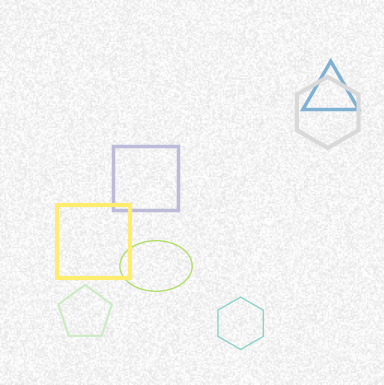[{"shape": "hexagon", "thickness": 1, "radius": 0.34, "center": [0.625, 0.16]}, {"shape": "square", "thickness": 2.5, "radius": 0.42, "center": [0.378, 0.538]}, {"shape": "triangle", "thickness": 2.5, "radius": 0.42, "center": [0.859, 0.757]}, {"shape": "oval", "thickness": 1, "radius": 0.47, "center": [0.405, 0.309]}, {"shape": "hexagon", "thickness": 3, "radius": 0.46, "center": [0.851, 0.708]}, {"shape": "pentagon", "thickness": 1.5, "radius": 0.37, "center": [0.221, 0.187]}, {"shape": "square", "thickness": 3, "radius": 0.47, "center": [0.243, 0.374]}]